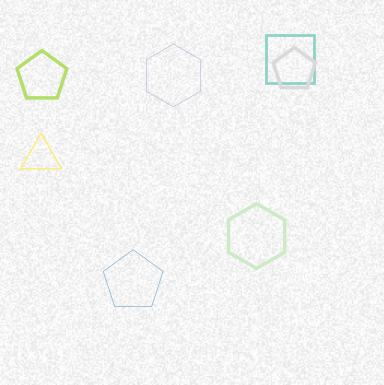[{"shape": "square", "thickness": 2, "radius": 0.31, "center": [0.754, 0.846]}, {"shape": "hexagon", "thickness": 0.5, "radius": 0.41, "center": [0.451, 0.804]}, {"shape": "pentagon", "thickness": 0.5, "radius": 0.41, "center": [0.346, 0.27]}, {"shape": "pentagon", "thickness": 2.5, "radius": 0.34, "center": [0.109, 0.801]}, {"shape": "pentagon", "thickness": 2.5, "radius": 0.29, "center": [0.764, 0.819]}, {"shape": "hexagon", "thickness": 2.5, "radius": 0.42, "center": [0.666, 0.387]}, {"shape": "triangle", "thickness": 1, "radius": 0.31, "center": [0.107, 0.592]}]